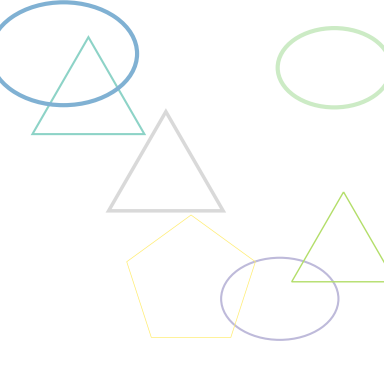[{"shape": "triangle", "thickness": 1.5, "radius": 0.84, "center": [0.23, 0.736]}, {"shape": "oval", "thickness": 1.5, "radius": 0.76, "center": [0.727, 0.224]}, {"shape": "oval", "thickness": 3, "radius": 0.95, "center": [0.165, 0.86]}, {"shape": "triangle", "thickness": 1, "radius": 0.78, "center": [0.892, 0.346]}, {"shape": "triangle", "thickness": 2.5, "radius": 0.86, "center": [0.431, 0.538]}, {"shape": "oval", "thickness": 3, "radius": 0.74, "center": [0.868, 0.824]}, {"shape": "pentagon", "thickness": 0.5, "radius": 0.88, "center": [0.496, 0.266]}]